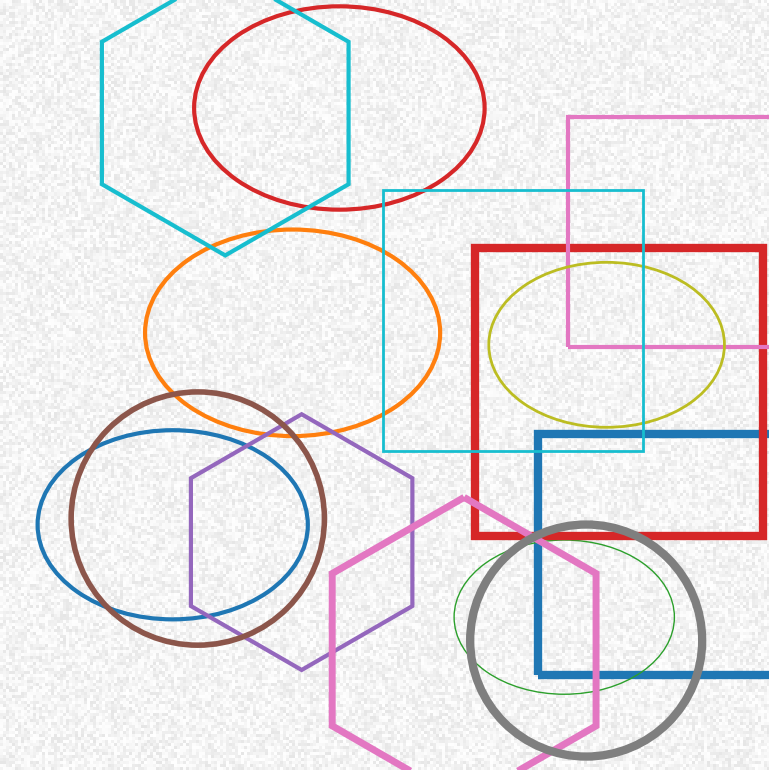[{"shape": "square", "thickness": 3, "radius": 0.78, "center": [0.855, 0.28]}, {"shape": "oval", "thickness": 1.5, "radius": 0.88, "center": [0.224, 0.318]}, {"shape": "oval", "thickness": 1.5, "radius": 0.96, "center": [0.38, 0.568]}, {"shape": "oval", "thickness": 0.5, "radius": 0.72, "center": [0.733, 0.199]}, {"shape": "oval", "thickness": 1.5, "radius": 0.94, "center": [0.441, 0.86]}, {"shape": "square", "thickness": 3, "radius": 0.94, "center": [0.804, 0.491]}, {"shape": "hexagon", "thickness": 1.5, "radius": 0.83, "center": [0.392, 0.296]}, {"shape": "circle", "thickness": 2, "radius": 0.82, "center": [0.257, 0.327]}, {"shape": "square", "thickness": 1.5, "radius": 0.74, "center": [0.887, 0.699]}, {"shape": "hexagon", "thickness": 2.5, "radius": 0.99, "center": [0.603, 0.156]}, {"shape": "circle", "thickness": 3, "radius": 0.75, "center": [0.761, 0.168]}, {"shape": "oval", "thickness": 1, "radius": 0.77, "center": [0.788, 0.552]}, {"shape": "hexagon", "thickness": 1.5, "radius": 0.92, "center": [0.293, 0.853]}, {"shape": "square", "thickness": 1, "radius": 0.84, "center": [0.666, 0.584]}]